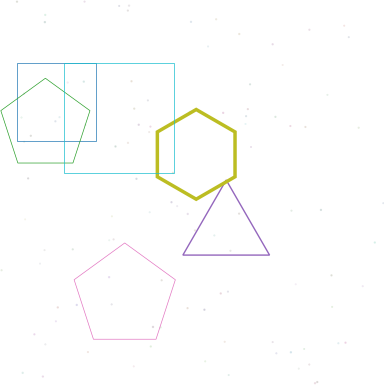[{"shape": "square", "thickness": 0.5, "radius": 0.51, "center": [0.146, 0.735]}, {"shape": "pentagon", "thickness": 0.5, "radius": 0.61, "center": [0.118, 0.675]}, {"shape": "triangle", "thickness": 1, "radius": 0.65, "center": [0.588, 0.402]}, {"shape": "pentagon", "thickness": 0.5, "radius": 0.69, "center": [0.324, 0.231]}, {"shape": "hexagon", "thickness": 2.5, "radius": 0.58, "center": [0.51, 0.599]}, {"shape": "square", "thickness": 0.5, "radius": 0.71, "center": [0.308, 0.693]}]